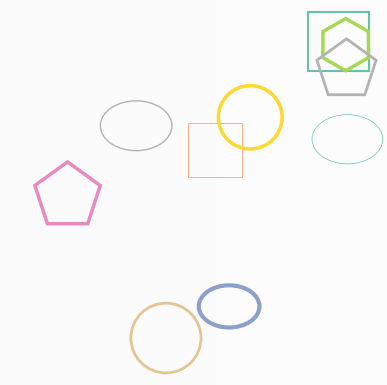[{"shape": "square", "thickness": 1.5, "radius": 0.39, "center": [0.873, 0.892]}, {"shape": "oval", "thickness": 0.5, "radius": 0.46, "center": [0.897, 0.638]}, {"shape": "square", "thickness": 0.5, "radius": 0.35, "center": [0.555, 0.61]}, {"shape": "oval", "thickness": 3, "radius": 0.39, "center": [0.591, 0.204]}, {"shape": "pentagon", "thickness": 2.5, "radius": 0.44, "center": [0.174, 0.491]}, {"shape": "hexagon", "thickness": 2.5, "radius": 0.34, "center": [0.892, 0.884]}, {"shape": "circle", "thickness": 2.5, "radius": 0.41, "center": [0.646, 0.695]}, {"shape": "circle", "thickness": 2, "radius": 0.45, "center": [0.428, 0.122]}, {"shape": "oval", "thickness": 1, "radius": 0.46, "center": [0.351, 0.673]}, {"shape": "pentagon", "thickness": 2, "radius": 0.4, "center": [0.894, 0.819]}]